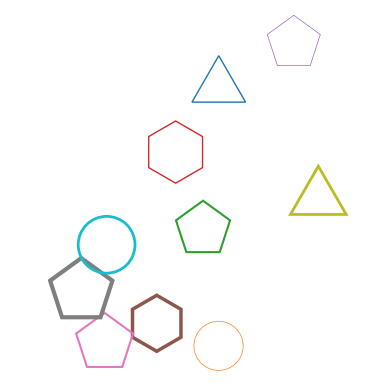[{"shape": "triangle", "thickness": 1, "radius": 0.4, "center": [0.568, 0.775]}, {"shape": "circle", "thickness": 0.5, "radius": 0.32, "center": [0.568, 0.102]}, {"shape": "pentagon", "thickness": 1.5, "radius": 0.37, "center": [0.527, 0.405]}, {"shape": "hexagon", "thickness": 1, "radius": 0.4, "center": [0.456, 0.605]}, {"shape": "pentagon", "thickness": 0.5, "radius": 0.36, "center": [0.763, 0.888]}, {"shape": "hexagon", "thickness": 2.5, "radius": 0.36, "center": [0.407, 0.16]}, {"shape": "pentagon", "thickness": 1.5, "radius": 0.39, "center": [0.272, 0.11]}, {"shape": "pentagon", "thickness": 3, "radius": 0.43, "center": [0.211, 0.245]}, {"shape": "triangle", "thickness": 2, "radius": 0.42, "center": [0.827, 0.485]}, {"shape": "circle", "thickness": 2, "radius": 0.37, "center": [0.277, 0.364]}]